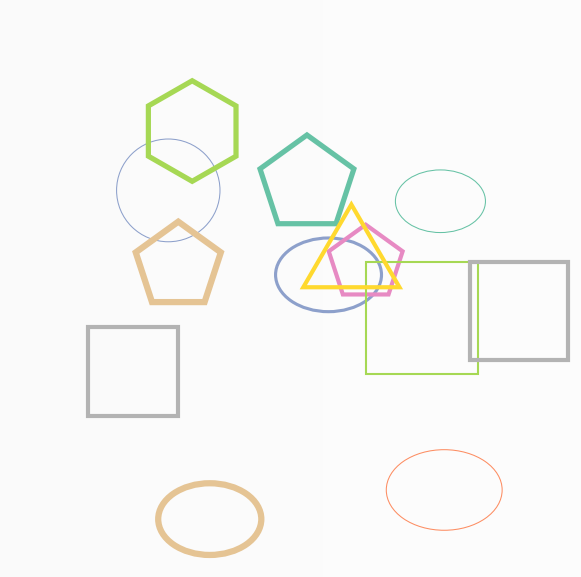[{"shape": "oval", "thickness": 0.5, "radius": 0.39, "center": [0.758, 0.651]}, {"shape": "pentagon", "thickness": 2.5, "radius": 0.42, "center": [0.528, 0.68]}, {"shape": "oval", "thickness": 0.5, "radius": 0.5, "center": [0.764, 0.151]}, {"shape": "oval", "thickness": 1.5, "radius": 0.46, "center": [0.565, 0.523]}, {"shape": "circle", "thickness": 0.5, "radius": 0.44, "center": [0.29, 0.669]}, {"shape": "pentagon", "thickness": 2, "radius": 0.33, "center": [0.629, 0.543]}, {"shape": "hexagon", "thickness": 2.5, "radius": 0.44, "center": [0.331, 0.772]}, {"shape": "square", "thickness": 1, "radius": 0.48, "center": [0.726, 0.449]}, {"shape": "triangle", "thickness": 2, "radius": 0.48, "center": [0.605, 0.549]}, {"shape": "oval", "thickness": 3, "radius": 0.44, "center": [0.361, 0.1]}, {"shape": "pentagon", "thickness": 3, "radius": 0.38, "center": [0.307, 0.538]}, {"shape": "square", "thickness": 2, "radius": 0.39, "center": [0.229, 0.355]}, {"shape": "square", "thickness": 2, "radius": 0.42, "center": [0.892, 0.461]}]